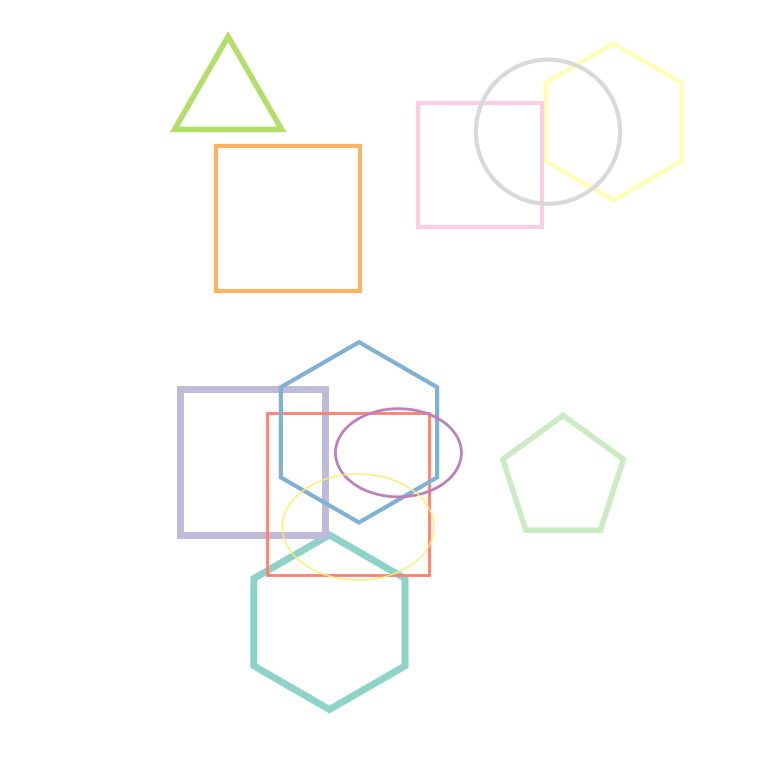[{"shape": "hexagon", "thickness": 2.5, "radius": 0.57, "center": [0.428, 0.192]}, {"shape": "hexagon", "thickness": 1.5, "radius": 0.51, "center": [0.797, 0.842]}, {"shape": "square", "thickness": 2.5, "radius": 0.47, "center": [0.328, 0.4]}, {"shape": "square", "thickness": 1, "radius": 0.53, "center": [0.451, 0.358]}, {"shape": "hexagon", "thickness": 1.5, "radius": 0.59, "center": [0.466, 0.439]}, {"shape": "square", "thickness": 1.5, "radius": 0.47, "center": [0.374, 0.716]}, {"shape": "triangle", "thickness": 2, "radius": 0.4, "center": [0.296, 0.872]}, {"shape": "square", "thickness": 1.5, "radius": 0.4, "center": [0.624, 0.786]}, {"shape": "circle", "thickness": 1.5, "radius": 0.47, "center": [0.712, 0.829]}, {"shape": "oval", "thickness": 1, "radius": 0.41, "center": [0.517, 0.412]}, {"shape": "pentagon", "thickness": 2, "radius": 0.41, "center": [0.731, 0.378]}, {"shape": "oval", "thickness": 0.5, "radius": 0.49, "center": [0.465, 0.316]}]